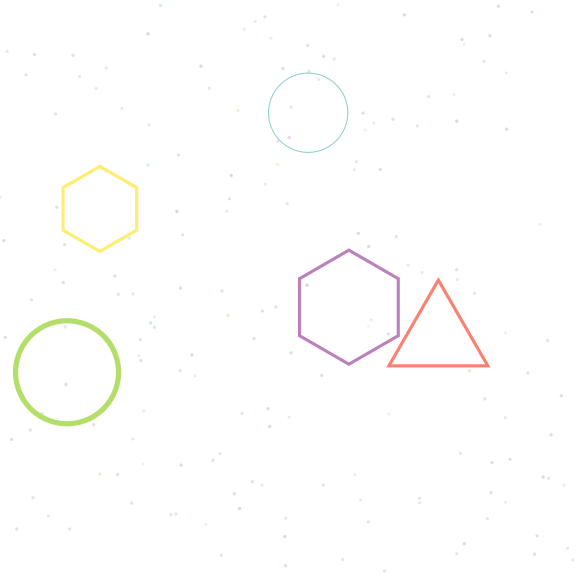[{"shape": "circle", "thickness": 0.5, "radius": 0.34, "center": [0.534, 0.804]}, {"shape": "triangle", "thickness": 1.5, "radius": 0.49, "center": [0.759, 0.415]}, {"shape": "circle", "thickness": 2.5, "radius": 0.45, "center": [0.116, 0.355]}, {"shape": "hexagon", "thickness": 1.5, "radius": 0.49, "center": [0.604, 0.467]}, {"shape": "hexagon", "thickness": 1.5, "radius": 0.37, "center": [0.173, 0.637]}]